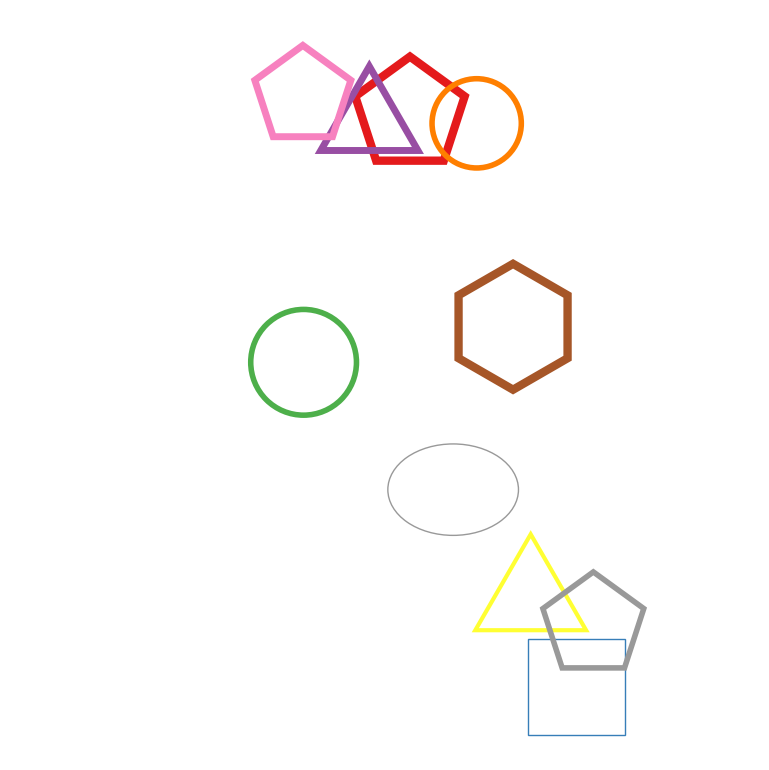[{"shape": "pentagon", "thickness": 3, "radius": 0.37, "center": [0.532, 0.852]}, {"shape": "square", "thickness": 0.5, "radius": 0.31, "center": [0.749, 0.108]}, {"shape": "circle", "thickness": 2, "radius": 0.34, "center": [0.394, 0.529]}, {"shape": "triangle", "thickness": 2.5, "radius": 0.36, "center": [0.48, 0.841]}, {"shape": "circle", "thickness": 2, "radius": 0.29, "center": [0.619, 0.84]}, {"shape": "triangle", "thickness": 1.5, "radius": 0.42, "center": [0.689, 0.223]}, {"shape": "hexagon", "thickness": 3, "radius": 0.41, "center": [0.666, 0.576]}, {"shape": "pentagon", "thickness": 2.5, "radius": 0.33, "center": [0.393, 0.875]}, {"shape": "pentagon", "thickness": 2, "radius": 0.34, "center": [0.771, 0.188]}, {"shape": "oval", "thickness": 0.5, "radius": 0.42, "center": [0.589, 0.364]}]